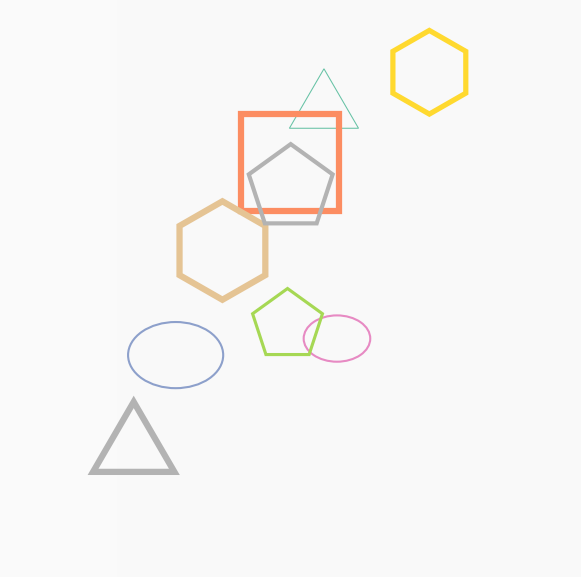[{"shape": "triangle", "thickness": 0.5, "radius": 0.34, "center": [0.557, 0.811]}, {"shape": "square", "thickness": 3, "radius": 0.42, "center": [0.498, 0.717]}, {"shape": "oval", "thickness": 1, "radius": 0.41, "center": [0.302, 0.384]}, {"shape": "oval", "thickness": 1, "radius": 0.29, "center": [0.58, 0.413]}, {"shape": "pentagon", "thickness": 1.5, "radius": 0.32, "center": [0.495, 0.436]}, {"shape": "hexagon", "thickness": 2.5, "radius": 0.36, "center": [0.739, 0.874]}, {"shape": "hexagon", "thickness": 3, "radius": 0.43, "center": [0.383, 0.565]}, {"shape": "triangle", "thickness": 3, "radius": 0.4, "center": [0.23, 0.222]}, {"shape": "pentagon", "thickness": 2, "radius": 0.38, "center": [0.5, 0.674]}]